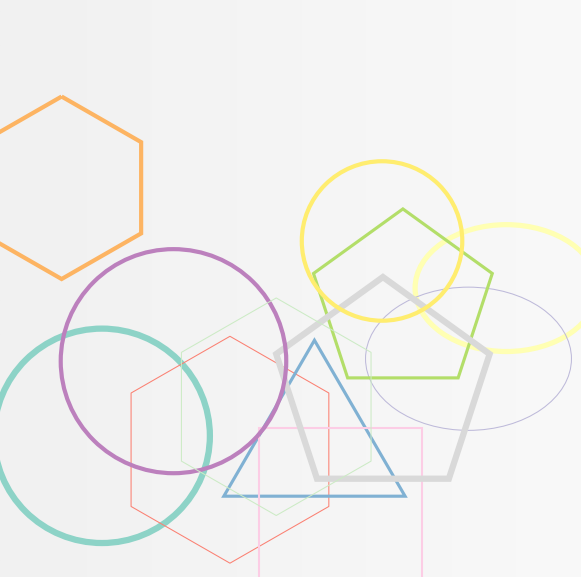[{"shape": "circle", "thickness": 3, "radius": 0.93, "center": [0.175, 0.244]}, {"shape": "oval", "thickness": 2.5, "radius": 0.78, "center": [0.871, 0.5]}, {"shape": "oval", "thickness": 0.5, "radius": 0.89, "center": [0.806, 0.378]}, {"shape": "hexagon", "thickness": 0.5, "radius": 0.98, "center": [0.396, 0.22]}, {"shape": "triangle", "thickness": 1.5, "radius": 0.9, "center": [0.541, 0.23]}, {"shape": "hexagon", "thickness": 2, "radius": 0.79, "center": [0.106, 0.674]}, {"shape": "pentagon", "thickness": 1.5, "radius": 0.81, "center": [0.693, 0.476]}, {"shape": "square", "thickness": 1, "radius": 0.7, "center": [0.586, 0.118]}, {"shape": "pentagon", "thickness": 3, "radius": 0.97, "center": [0.659, 0.326]}, {"shape": "circle", "thickness": 2, "radius": 0.97, "center": [0.298, 0.374]}, {"shape": "hexagon", "thickness": 0.5, "radius": 0.94, "center": [0.475, 0.295]}, {"shape": "circle", "thickness": 2, "radius": 0.69, "center": [0.657, 0.582]}]